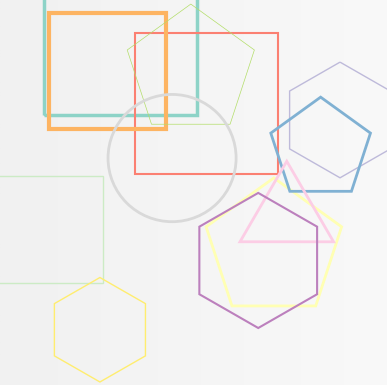[{"shape": "square", "thickness": 2.5, "radius": 0.99, "center": [0.31, 0.899]}, {"shape": "pentagon", "thickness": 2, "radius": 0.92, "center": [0.707, 0.354]}, {"shape": "hexagon", "thickness": 1, "radius": 0.75, "center": [0.877, 0.688]}, {"shape": "square", "thickness": 1.5, "radius": 0.92, "center": [0.533, 0.732]}, {"shape": "pentagon", "thickness": 2, "radius": 0.68, "center": [0.827, 0.612]}, {"shape": "square", "thickness": 3, "radius": 0.75, "center": [0.277, 0.816]}, {"shape": "pentagon", "thickness": 0.5, "radius": 0.86, "center": [0.492, 0.817]}, {"shape": "triangle", "thickness": 2, "radius": 0.7, "center": [0.74, 0.442]}, {"shape": "circle", "thickness": 2, "radius": 0.83, "center": [0.444, 0.589]}, {"shape": "hexagon", "thickness": 1.5, "radius": 0.88, "center": [0.666, 0.323]}, {"shape": "square", "thickness": 1, "radius": 0.7, "center": [0.126, 0.404]}, {"shape": "hexagon", "thickness": 1, "radius": 0.68, "center": [0.258, 0.144]}]